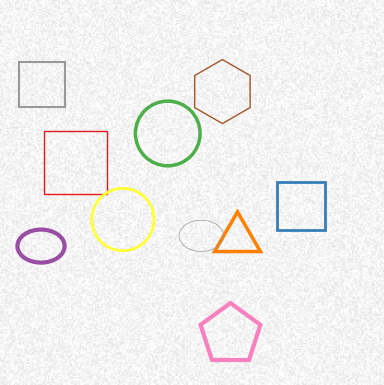[{"shape": "square", "thickness": 1, "radius": 0.41, "center": [0.197, 0.577]}, {"shape": "square", "thickness": 2, "radius": 0.31, "center": [0.781, 0.465]}, {"shape": "circle", "thickness": 2.5, "radius": 0.42, "center": [0.436, 0.653]}, {"shape": "oval", "thickness": 3, "radius": 0.31, "center": [0.107, 0.361]}, {"shape": "triangle", "thickness": 2.5, "radius": 0.34, "center": [0.617, 0.381]}, {"shape": "circle", "thickness": 2, "radius": 0.41, "center": [0.319, 0.43]}, {"shape": "hexagon", "thickness": 1, "radius": 0.42, "center": [0.578, 0.762]}, {"shape": "pentagon", "thickness": 3, "radius": 0.41, "center": [0.599, 0.131]}, {"shape": "square", "thickness": 1.5, "radius": 0.3, "center": [0.11, 0.781]}, {"shape": "oval", "thickness": 0.5, "radius": 0.29, "center": [0.523, 0.387]}]